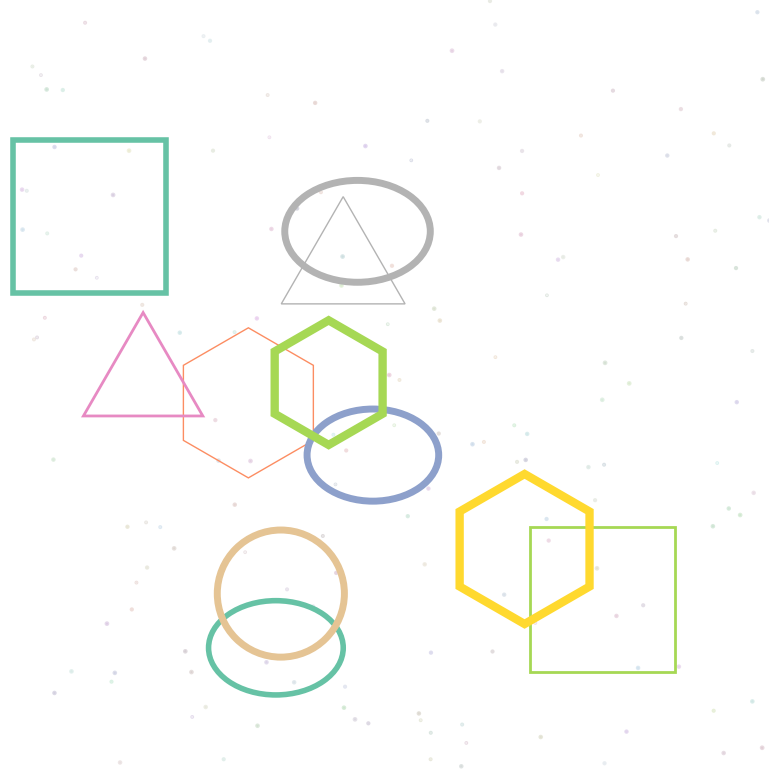[{"shape": "square", "thickness": 2, "radius": 0.5, "center": [0.116, 0.719]}, {"shape": "oval", "thickness": 2, "radius": 0.44, "center": [0.358, 0.159]}, {"shape": "hexagon", "thickness": 0.5, "radius": 0.49, "center": [0.323, 0.477]}, {"shape": "oval", "thickness": 2.5, "radius": 0.43, "center": [0.484, 0.409]}, {"shape": "triangle", "thickness": 1, "radius": 0.45, "center": [0.186, 0.505]}, {"shape": "hexagon", "thickness": 3, "radius": 0.4, "center": [0.427, 0.503]}, {"shape": "square", "thickness": 1, "radius": 0.47, "center": [0.782, 0.222]}, {"shape": "hexagon", "thickness": 3, "radius": 0.49, "center": [0.681, 0.287]}, {"shape": "circle", "thickness": 2.5, "radius": 0.41, "center": [0.365, 0.229]}, {"shape": "oval", "thickness": 2.5, "radius": 0.47, "center": [0.464, 0.7]}, {"shape": "triangle", "thickness": 0.5, "radius": 0.46, "center": [0.446, 0.652]}]